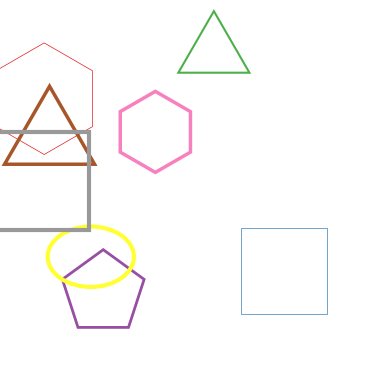[{"shape": "hexagon", "thickness": 0.5, "radius": 0.72, "center": [0.115, 0.744]}, {"shape": "square", "thickness": 0.5, "radius": 0.56, "center": [0.737, 0.296]}, {"shape": "triangle", "thickness": 1.5, "radius": 0.53, "center": [0.556, 0.864]}, {"shape": "pentagon", "thickness": 2, "radius": 0.56, "center": [0.268, 0.24]}, {"shape": "oval", "thickness": 3, "radius": 0.56, "center": [0.236, 0.333]}, {"shape": "triangle", "thickness": 2.5, "radius": 0.67, "center": [0.129, 0.641]}, {"shape": "hexagon", "thickness": 2.5, "radius": 0.53, "center": [0.404, 0.657]}, {"shape": "square", "thickness": 3, "radius": 0.64, "center": [0.102, 0.53]}]